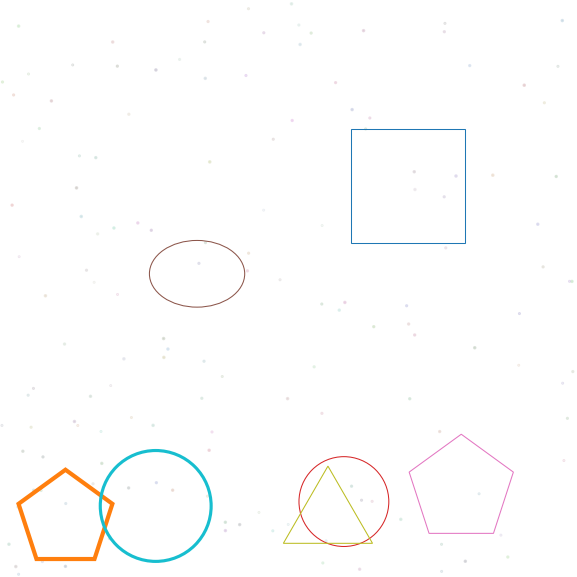[{"shape": "square", "thickness": 0.5, "radius": 0.49, "center": [0.706, 0.678]}, {"shape": "pentagon", "thickness": 2, "radius": 0.43, "center": [0.113, 0.1]}, {"shape": "circle", "thickness": 0.5, "radius": 0.39, "center": [0.595, 0.131]}, {"shape": "oval", "thickness": 0.5, "radius": 0.41, "center": [0.341, 0.525]}, {"shape": "pentagon", "thickness": 0.5, "radius": 0.47, "center": [0.799, 0.152]}, {"shape": "triangle", "thickness": 0.5, "radius": 0.45, "center": [0.568, 0.103]}, {"shape": "circle", "thickness": 1.5, "radius": 0.48, "center": [0.27, 0.123]}]